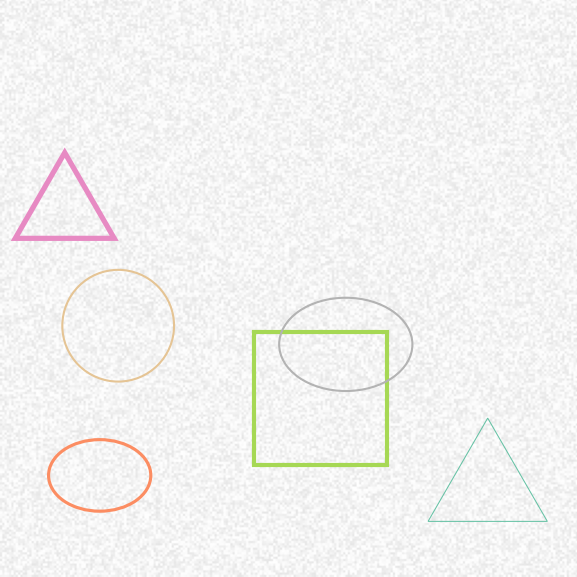[{"shape": "triangle", "thickness": 0.5, "radius": 0.6, "center": [0.844, 0.156]}, {"shape": "oval", "thickness": 1.5, "radius": 0.44, "center": [0.173, 0.176]}, {"shape": "triangle", "thickness": 2.5, "radius": 0.49, "center": [0.112, 0.636]}, {"shape": "square", "thickness": 2, "radius": 0.57, "center": [0.555, 0.309]}, {"shape": "circle", "thickness": 1, "radius": 0.48, "center": [0.205, 0.435]}, {"shape": "oval", "thickness": 1, "radius": 0.58, "center": [0.599, 0.403]}]